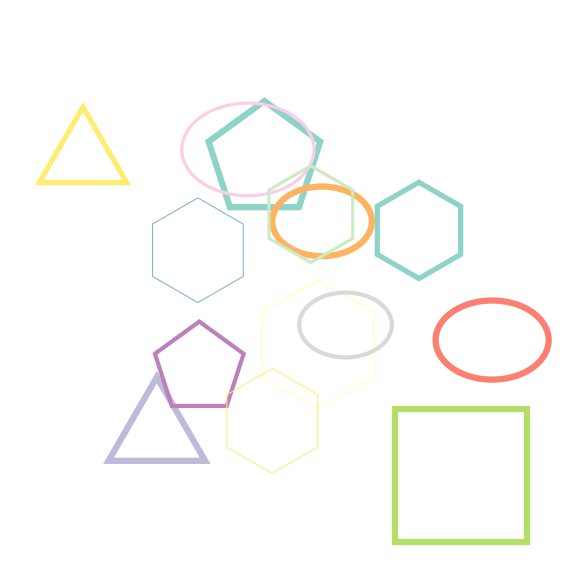[{"shape": "hexagon", "thickness": 2.5, "radius": 0.42, "center": [0.725, 0.6]}, {"shape": "pentagon", "thickness": 3, "radius": 0.51, "center": [0.458, 0.723]}, {"shape": "hexagon", "thickness": 0.5, "radius": 0.56, "center": [0.55, 0.402]}, {"shape": "triangle", "thickness": 3, "radius": 0.48, "center": [0.272, 0.249]}, {"shape": "oval", "thickness": 3, "radius": 0.49, "center": [0.852, 0.41]}, {"shape": "hexagon", "thickness": 0.5, "radius": 0.45, "center": [0.343, 0.566]}, {"shape": "oval", "thickness": 3, "radius": 0.43, "center": [0.558, 0.616]}, {"shape": "square", "thickness": 3, "radius": 0.57, "center": [0.798, 0.175]}, {"shape": "oval", "thickness": 1.5, "radius": 0.57, "center": [0.429, 0.74]}, {"shape": "oval", "thickness": 2, "radius": 0.4, "center": [0.598, 0.436]}, {"shape": "pentagon", "thickness": 2, "radius": 0.4, "center": [0.345, 0.362]}, {"shape": "hexagon", "thickness": 1.5, "radius": 0.42, "center": [0.538, 0.628]}, {"shape": "triangle", "thickness": 2.5, "radius": 0.44, "center": [0.144, 0.727]}, {"shape": "hexagon", "thickness": 0.5, "radius": 0.45, "center": [0.472, 0.27]}]